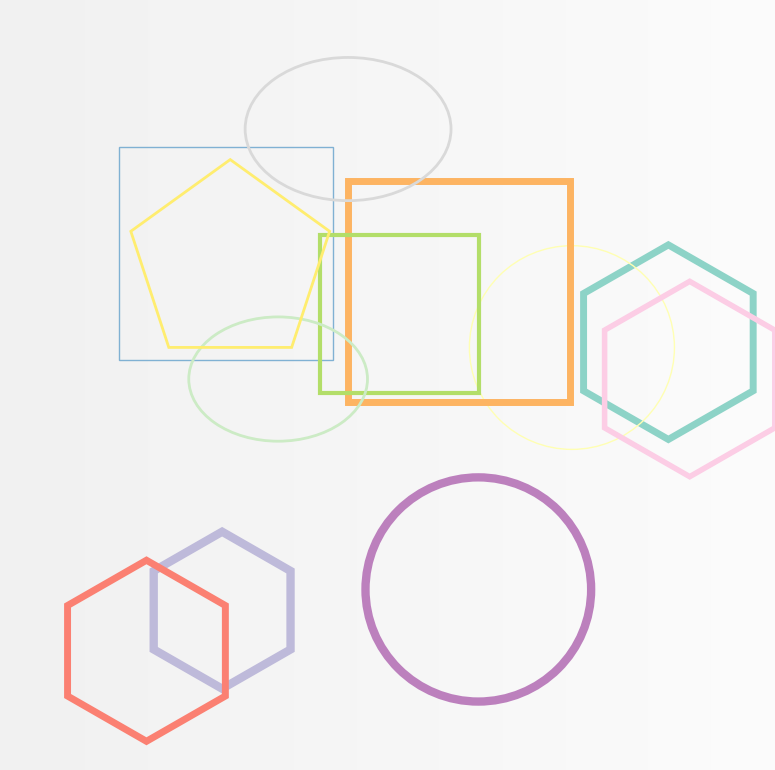[{"shape": "hexagon", "thickness": 2.5, "radius": 0.63, "center": [0.862, 0.556]}, {"shape": "circle", "thickness": 0.5, "radius": 0.66, "center": [0.738, 0.549]}, {"shape": "hexagon", "thickness": 3, "radius": 0.51, "center": [0.287, 0.208]}, {"shape": "hexagon", "thickness": 2.5, "radius": 0.59, "center": [0.189, 0.155]}, {"shape": "square", "thickness": 0.5, "radius": 0.69, "center": [0.291, 0.671]}, {"shape": "square", "thickness": 2.5, "radius": 0.72, "center": [0.593, 0.622]}, {"shape": "square", "thickness": 1.5, "radius": 0.51, "center": [0.516, 0.592]}, {"shape": "hexagon", "thickness": 2, "radius": 0.63, "center": [0.89, 0.508]}, {"shape": "oval", "thickness": 1, "radius": 0.66, "center": [0.449, 0.832]}, {"shape": "circle", "thickness": 3, "radius": 0.73, "center": [0.617, 0.234]}, {"shape": "oval", "thickness": 1, "radius": 0.58, "center": [0.359, 0.508]}, {"shape": "pentagon", "thickness": 1, "radius": 0.67, "center": [0.297, 0.658]}]